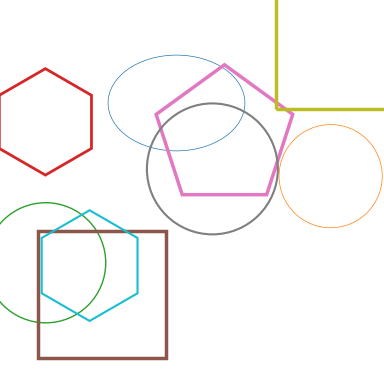[{"shape": "oval", "thickness": 0.5, "radius": 0.89, "center": [0.458, 0.733]}, {"shape": "circle", "thickness": 0.5, "radius": 0.67, "center": [0.859, 0.542]}, {"shape": "circle", "thickness": 1, "radius": 0.78, "center": [0.119, 0.317]}, {"shape": "hexagon", "thickness": 2, "radius": 0.69, "center": [0.118, 0.683]}, {"shape": "square", "thickness": 2.5, "radius": 0.83, "center": [0.265, 0.236]}, {"shape": "pentagon", "thickness": 2.5, "radius": 0.93, "center": [0.583, 0.645]}, {"shape": "circle", "thickness": 1.5, "radius": 0.85, "center": [0.552, 0.561]}, {"shape": "square", "thickness": 2.5, "radius": 0.72, "center": [0.862, 0.862]}, {"shape": "hexagon", "thickness": 1.5, "radius": 0.72, "center": [0.233, 0.31]}]